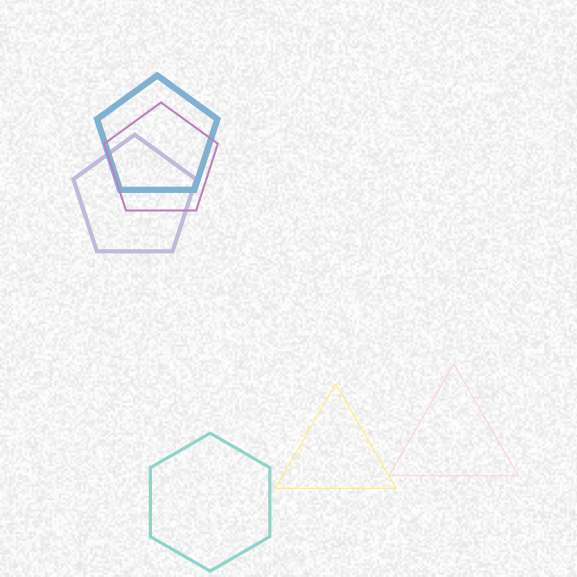[{"shape": "hexagon", "thickness": 1.5, "radius": 0.6, "center": [0.364, 0.13]}, {"shape": "pentagon", "thickness": 2, "radius": 0.56, "center": [0.233, 0.654]}, {"shape": "pentagon", "thickness": 3, "radius": 0.55, "center": [0.272, 0.759]}, {"shape": "triangle", "thickness": 0.5, "radius": 0.65, "center": [0.786, 0.24]}, {"shape": "pentagon", "thickness": 1, "radius": 0.52, "center": [0.279, 0.718]}, {"shape": "triangle", "thickness": 0.5, "radius": 0.6, "center": [0.581, 0.214]}]